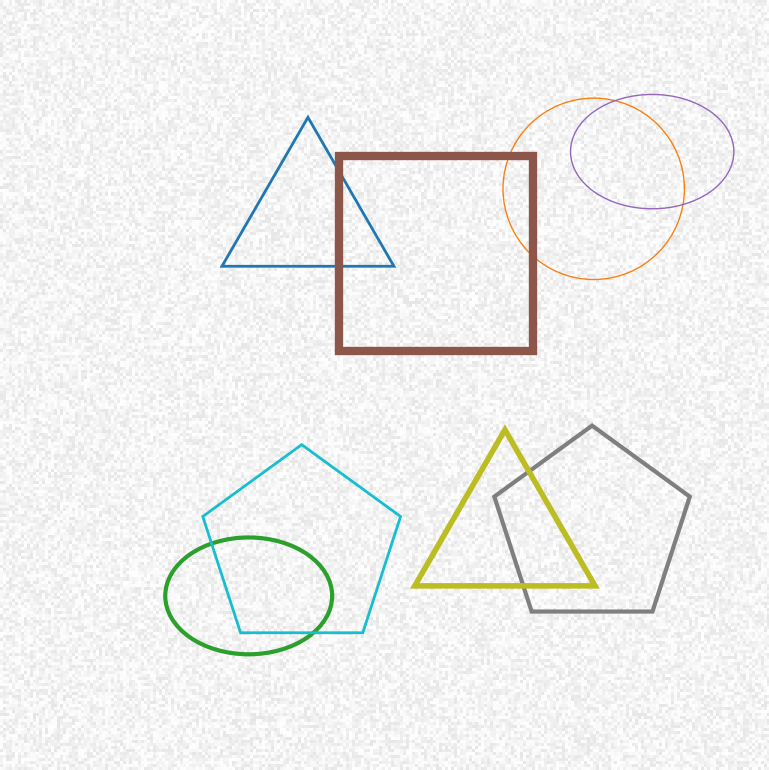[{"shape": "triangle", "thickness": 1, "radius": 0.64, "center": [0.4, 0.719]}, {"shape": "circle", "thickness": 0.5, "radius": 0.59, "center": [0.771, 0.755]}, {"shape": "oval", "thickness": 1.5, "radius": 0.54, "center": [0.323, 0.226]}, {"shape": "oval", "thickness": 0.5, "radius": 0.53, "center": [0.847, 0.803]}, {"shape": "square", "thickness": 3, "radius": 0.63, "center": [0.566, 0.67]}, {"shape": "pentagon", "thickness": 1.5, "radius": 0.67, "center": [0.769, 0.314]}, {"shape": "triangle", "thickness": 2, "radius": 0.68, "center": [0.656, 0.307]}, {"shape": "pentagon", "thickness": 1, "radius": 0.68, "center": [0.392, 0.287]}]